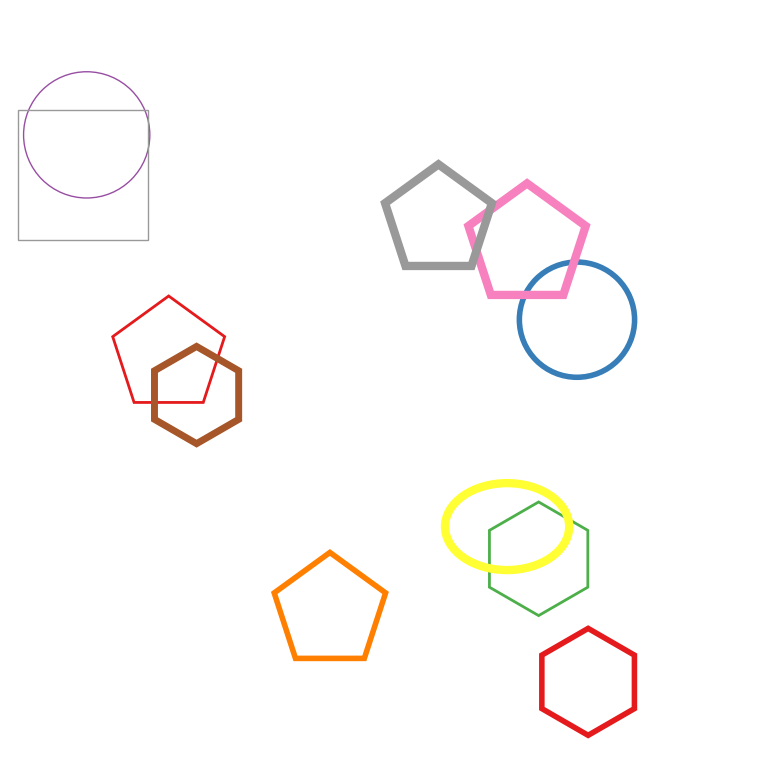[{"shape": "pentagon", "thickness": 1, "radius": 0.38, "center": [0.219, 0.539]}, {"shape": "hexagon", "thickness": 2, "radius": 0.35, "center": [0.764, 0.114]}, {"shape": "circle", "thickness": 2, "radius": 0.37, "center": [0.749, 0.585]}, {"shape": "hexagon", "thickness": 1, "radius": 0.37, "center": [0.7, 0.274]}, {"shape": "circle", "thickness": 0.5, "radius": 0.41, "center": [0.113, 0.825]}, {"shape": "pentagon", "thickness": 2, "radius": 0.38, "center": [0.428, 0.206]}, {"shape": "oval", "thickness": 3, "radius": 0.4, "center": [0.659, 0.316]}, {"shape": "hexagon", "thickness": 2.5, "radius": 0.32, "center": [0.255, 0.487]}, {"shape": "pentagon", "thickness": 3, "radius": 0.4, "center": [0.685, 0.682]}, {"shape": "square", "thickness": 0.5, "radius": 0.42, "center": [0.108, 0.773]}, {"shape": "pentagon", "thickness": 3, "radius": 0.36, "center": [0.569, 0.714]}]